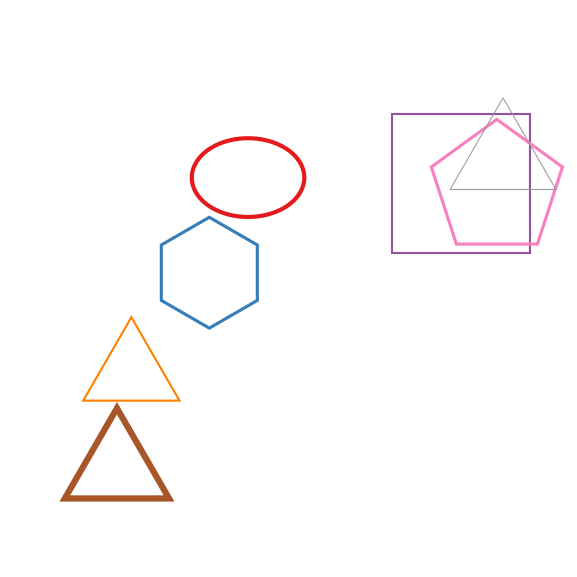[{"shape": "oval", "thickness": 2, "radius": 0.49, "center": [0.43, 0.692]}, {"shape": "hexagon", "thickness": 1.5, "radius": 0.48, "center": [0.362, 0.527]}, {"shape": "square", "thickness": 1, "radius": 0.6, "center": [0.798, 0.681]}, {"shape": "triangle", "thickness": 1, "radius": 0.48, "center": [0.227, 0.354]}, {"shape": "triangle", "thickness": 3, "radius": 0.52, "center": [0.202, 0.188]}, {"shape": "pentagon", "thickness": 1.5, "radius": 0.6, "center": [0.86, 0.673]}, {"shape": "triangle", "thickness": 0.5, "radius": 0.53, "center": [0.871, 0.724]}]